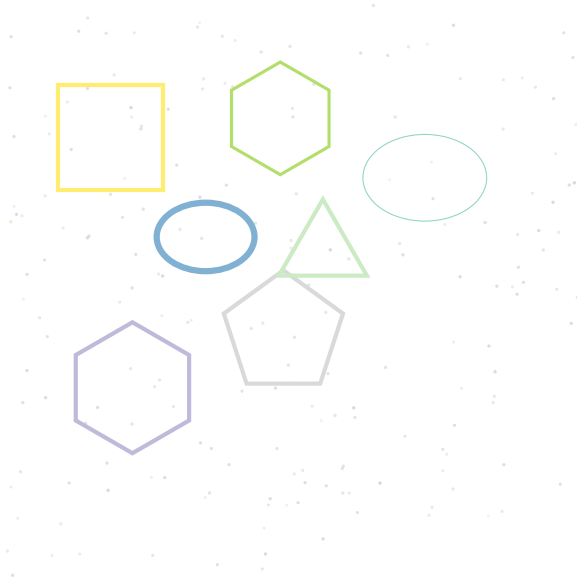[{"shape": "oval", "thickness": 0.5, "radius": 0.54, "center": [0.736, 0.691]}, {"shape": "hexagon", "thickness": 2, "radius": 0.57, "center": [0.229, 0.328]}, {"shape": "oval", "thickness": 3, "radius": 0.42, "center": [0.356, 0.589]}, {"shape": "hexagon", "thickness": 1.5, "radius": 0.49, "center": [0.485, 0.794]}, {"shape": "pentagon", "thickness": 2, "radius": 0.54, "center": [0.491, 0.423]}, {"shape": "triangle", "thickness": 2, "radius": 0.44, "center": [0.559, 0.566]}, {"shape": "square", "thickness": 2, "radius": 0.45, "center": [0.191, 0.761]}]